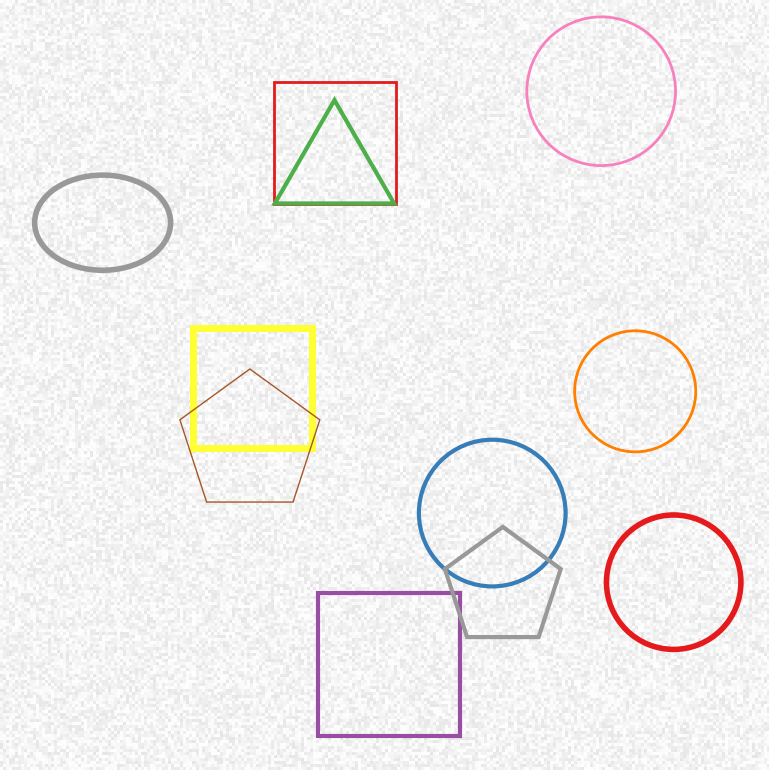[{"shape": "square", "thickness": 1, "radius": 0.4, "center": [0.435, 0.814]}, {"shape": "circle", "thickness": 2, "radius": 0.44, "center": [0.875, 0.244]}, {"shape": "circle", "thickness": 1.5, "radius": 0.48, "center": [0.639, 0.334]}, {"shape": "triangle", "thickness": 1.5, "radius": 0.45, "center": [0.434, 0.781]}, {"shape": "square", "thickness": 1.5, "radius": 0.46, "center": [0.506, 0.137]}, {"shape": "circle", "thickness": 1, "radius": 0.39, "center": [0.825, 0.492]}, {"shape": "square", "thickness": 2.5, "radius": 0.39, "center": [0.328, 0.496]}, {"shape": "pentagon", "thickness": 0.5, "radius": 0.48, "center": [0.324, 0.425]}, {"shape": "circle", "thickness": 1, "radius": 0.48, "center": [0.781, 0.882]}, {"shape": "oval", "thickness": 2, "radius": 0.44, "center": [0.133, 0.711]}, {"shape": "pentagon", "thickness": 1.5, "radius": 0.4, "center": [0.653, 0.237]}]